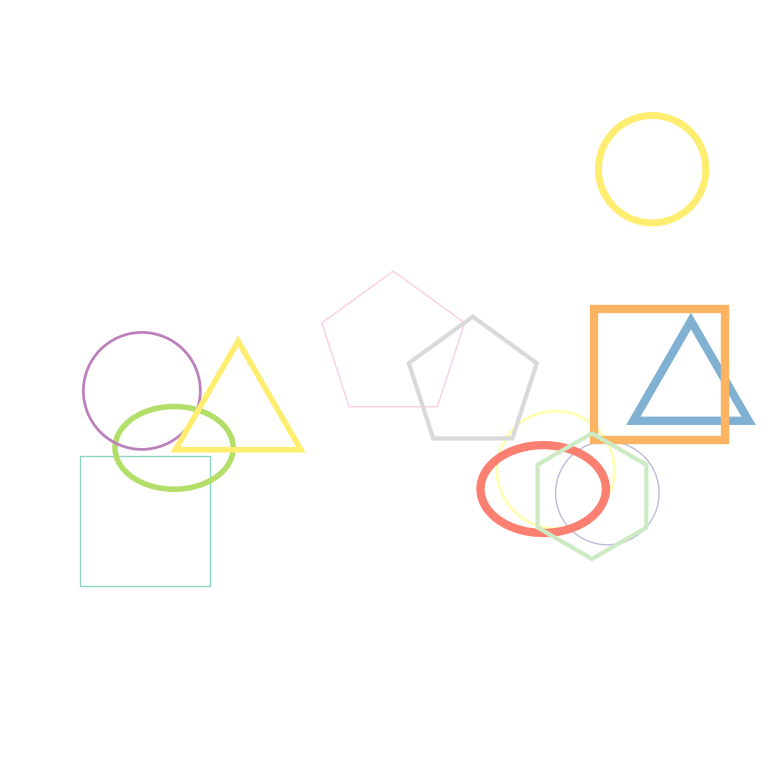[{"shape": "square", "thickness": 0.5, "radius": 0.42, "center": [0.188, 0.324]}, {"shape": "circle", "thickness": 1, "radius": 0.38, "center": [0.722, 0.39]}, {"shape": "circle", "thickness": 0.5, "radius": 0.34, "center": [0.789, 0.36]}, {"shape": "oval", "thickness": 3, "radius": 0.41, "center": [0.705, 0.365]}, {"shape": "triangle", "thickness": 3, "radius": 0.43, "center": [0.897, 0.497]}, {"shape": "square", "thickness": 3, "radius": 0.42, "center": [0.856, 0.513]}, {"shape": "oval", "thickness": 2, "radius": 0.38, "center": [0.226, 0.418]}, {"shape": "pentagon", "thickness": 0.5, "radius": 0.49, "center": [0.511, 0.55]}, {"shape": "pentagon", "thickness": 1.5, "radius": 0.44, "center": [0.614, 0.501]}, {"shape": "circle", "thickness": 1, "radius": 0.38, "center": [0.184, 0.492]}, {"shape": "hexagon", "thickness": 1.5, "radius": 0.41, "center": [0.769, 0.356]}, {"shape": "circle", "thickness": 2.5, "radius": 0.35, "center": [0.847, 0.78]}, {"shape": "triangle", "thickness": 2, "radius": 0.47, "center": [0.309, 0.463]}]